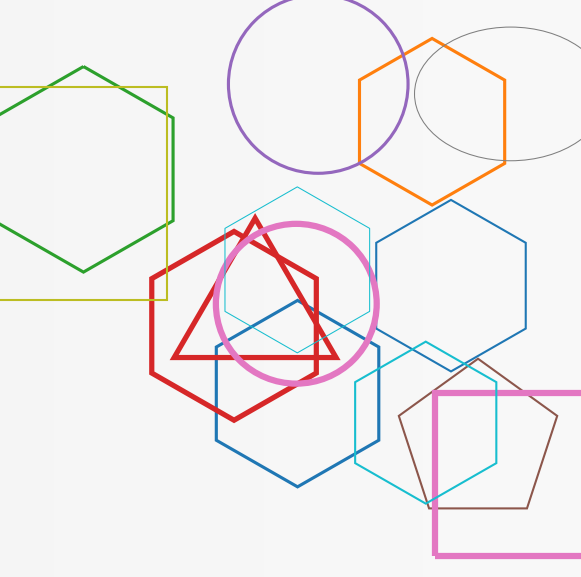[{"shape": "hexagon", "thickness": 1, "radius": 0.74, "center": [0.776, 0.504]}, {"shape": "hexagon", "thickness": 1.5, "radius": 0.81, "center": [0.512, 0.318]}, {"shape": "hexagon", "thickness": 1.5, "radius": 0.72, "center": [0.743, 0.788]}, {"shape": "hexagon", "thickness": 1.5, "radius": 0.89, "center": [0.144, 0.706]}, {"shape": "triangle", "thickness": 2.5, "radius": 0.8, "center": [0.439, 0.46]}, {"shape": "hexagon", "thickness": 2.5, "radius": 0.82, "center": [0.403, 0.435]}, {"shape": "circle", "thickness": 1.5, "radius": 0.77, "center": [0.548, 0.854]}, {"shape": "pentagon", "thickness": 1, "radius": 0.72, "center": [0.822, 0.235]}, {"shape": "circle", "thickness": 3, "radius": 0.69, "center": [0.51, 0.473]}, {"shape": "square", "thickness": 3, "radius": 0.71, "center": [0.89, 0.177]}, {"shape": "oval", "thickness": 0.5, "radius": 0.83, "center": [0.879, 0.837]}, {"shape": "square", "thickness": 1, "radius": 0.92, "center": [0.104, 0.665]}, {"shape": "hexagon", "thickness": 1, "radius": 0.7, "center": [0.732, 0.267]}, {"shape": "hexagon", "thickness": 0.5, "radius": 0.72, "center": [0.512, 0.532]}]